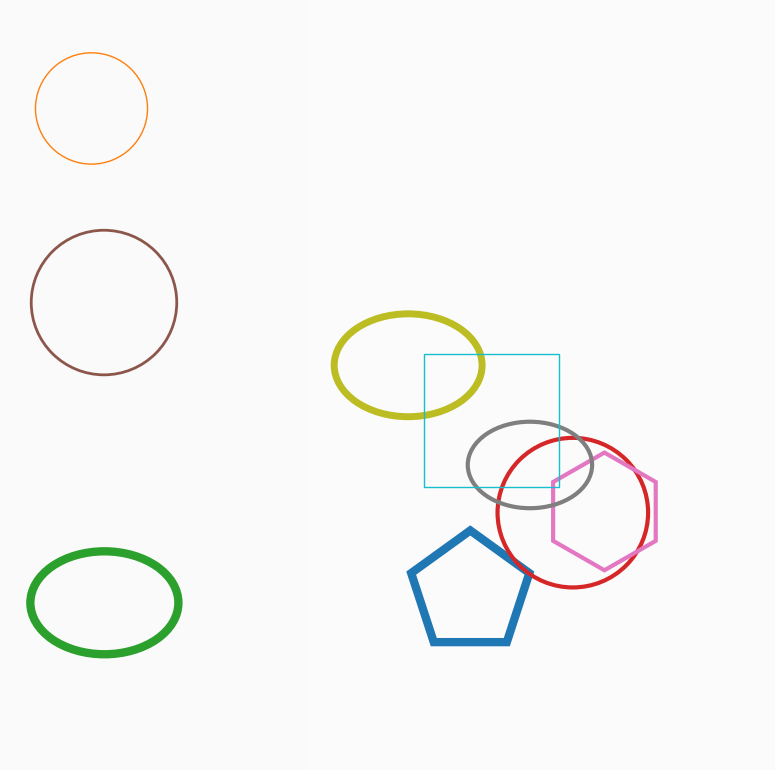[{"shape": "pentagon", "thickness": 3, "radius": 0.4, "center": [0.607, 0.231]}, {"shape": "circle", "thickness": 0.5, "radius": 0.36, "center": [0.118, 0.859]}, {"shape": "oval", "thickness": 3, "radius": 0.48, "center": [0.135, 0.217]}, {"shape": "circle", "thickness": 1.5, "radius": 0.49, "center": [0.739, 0.334]}, {"shape": "circle", "thickness": 1, "radius": 0.47, "center": [0.134, 0.607]}, {"shape": "hexagon", "thickness": 1.5, "radius": 0.38, "center": [0.78, 0.336]}, {"shape": "oval", "thickness": 1.5, "radius": 0.4, "center": [0.684, 0.396]}, {"shape": "oval", "thickness": 2.5, "radius": 0.48, "center": [0.527, 0.526]}, {"shape": "square", "thickness": 0.5, "radius": 0.43, "center": [0.634, 0.454]}]